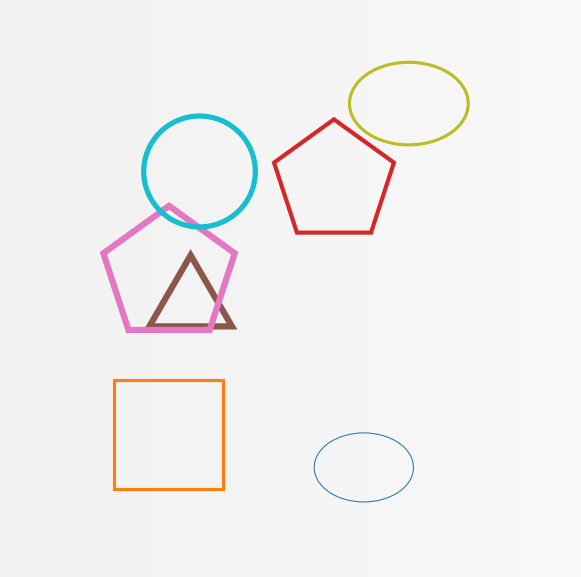[{"shape": "oval", "thickness": 0.5, "radius": 0.43, "center": [0.626, 0.19]}, {"shape": "square", "thickness": 1.5, "radius": 0.47, "center": [0.29, 0.247]}, {"shape": "pentagon", "thickness": 2, "radius": 0.54, "center": [0.575, 0.684]}, {"shape": "triangle", "thickness": 3, "radius": 0.41, "center": [0.328, 0.475]}, {"shape": "pentagon", "thickness": 3, "radius": 0.59, "center": [0.291, 0.524]}, {"shape": "oval", "thickness": 1.5, "radius": 0.51, "center": [0.703, 0.82]}, {"shape": "circle", "thickness": 2.5, "radius": 0.48, "center": [0.343, 0.702]}]